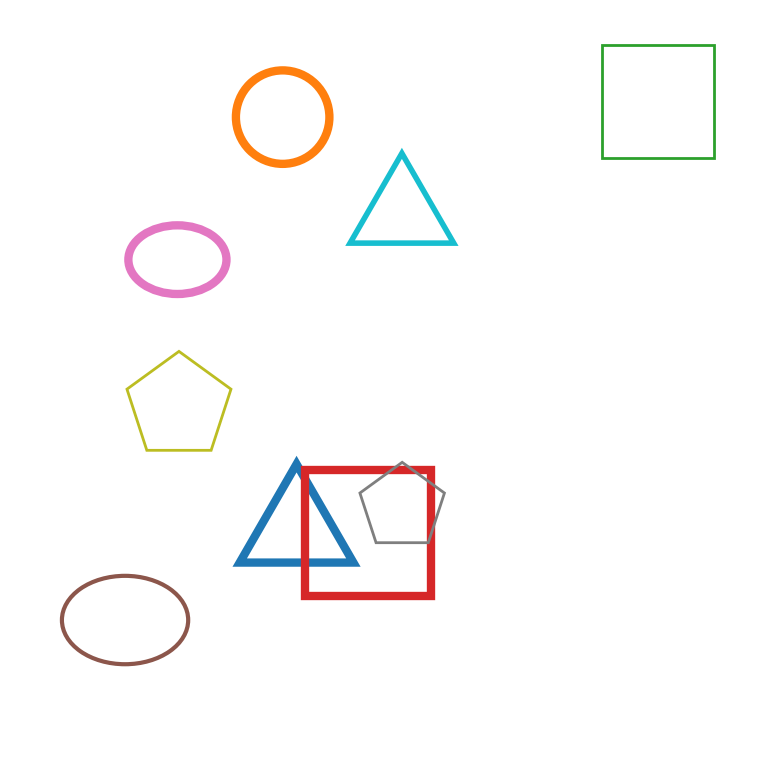[{"shape": "triangle", "thickness": 3, "radius": 0.43, "center": [0.385, 0.312]}, {"shape": "circle", "thickness": 3, "radius": 0.3, "center": [0.367, 0.848]}, {"shape": "square", "thickness": 1, "radius": 0.36, "center": [0.855, 0.868]}, {"shape": "square", "thickness": 3, "radius": 0.41, "center": [0.478, 0.308]}, {"shape": "oval", "thickness": 1.5, "radius": 0.41, "center": [0.162, 0.195]}, {"shape": "oval", "thickness": 3, "radius": 0.32, "center": [0.23, 0.663]}, {"shape": "pentagon", "thickness": 1, "radius": 0.29, "center": [0.522, 0.342]}, {"shape": "pentagon", "thickness": 1, "radius": 0.36, "center": [0.232, 0.473]}, {"shape": "triangle", "thickness": 2, "radius": 0.39, "center": [0.522, 0.723]}]